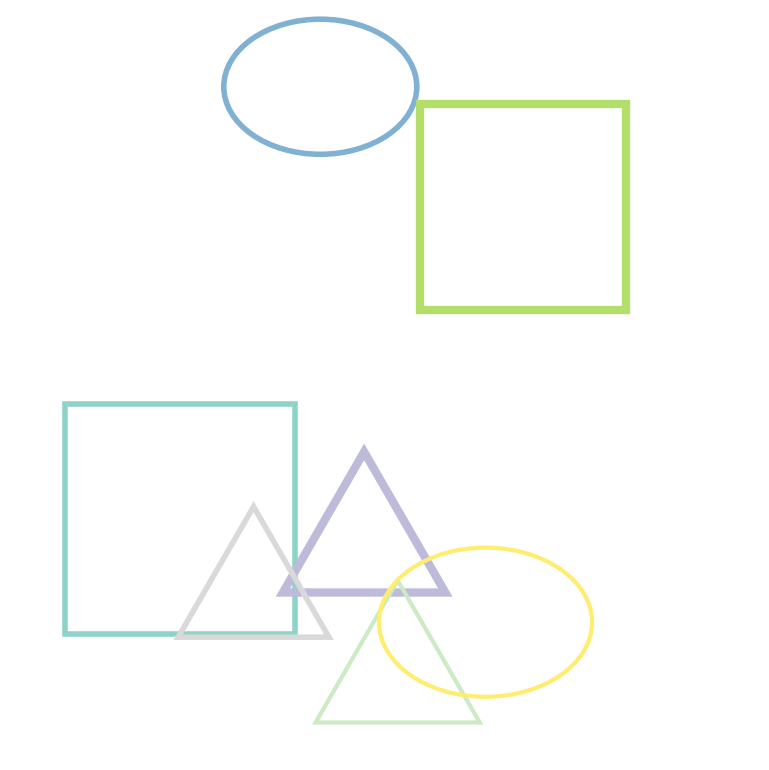[{"shape": "square", "thickness": 2, "radius": 0.75, "center": [0.234, 0.326]}, {"shape": "triangle", "thickness": 3, "radius": 0.61, "center": [0.473, 0.291]}, {"shape": "oval", "thickness": 2, "radius": 0.63, "center": [0.416, 0.887]}, {"shape": "square", "thickness": 3, "radius": 0.67, "center": [0.679, 0.731]}, {"shape": "triangle", "thickness": 2, "radius": 0.57, "center": [0.329, 0.229]}, {"shape": "triangle", "thickness": 1.5, "radius": 0.62, "center": [0.516, 0.123]}, {"shape": "oval", "thickness": 1.5, "radius": 0.69, "center": [0.631, 0.192]}]